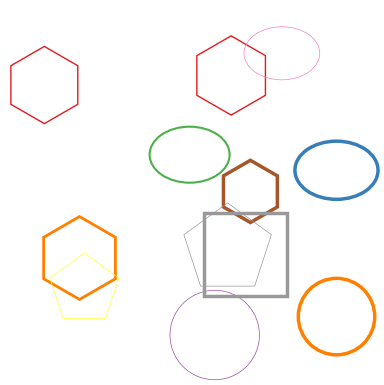[{"shape": "hexagon", "thickness": 1, "radius": 0.5, "center": [0.115, 0.779]}, {"shape": "hexagon", "thickness": 1, "radius": 0.51, "center": [0.6, 0.804]}, {"shape": "oval", "thickness": 2.5, "radius": 0.54, "center": [0.874, 0.558]}, {"shape": "oval", "thickness": 1.5, "radius": 0.52, "center": [0.492, 0.598]}, {"shape": "circle", "thickness": 0.5, "radius": 0.58, "center": [0.558, 0.13]}, {"shape": "hexagon", "thickness": 2, "radius": 0.54, "center": [0.207, 0.33]}, {"shape": "circle", "thickness": 2.5, "radius": 0.5, "center": [0.874, 0.178]}, {"shape": "pentagon", "thickness": 0.5, "radius": 0.47, "center": [0.219, 0.249]}, {"shape": "hexagon", "thickness": 2.5, "radius": 0.4, "center": [0.65, 0.503]}, {"shape": "oval", "thickness": 0.5, "radius": 0.49, "center": [0.732, 0.862]}, {"shape": "square", "thickness": 2.5, "radius": 0.54, "center": [0.638, 0.339]}, {"shape": "pentagon", "thickness": 0.5, "radius": 0.6, "center": [0.591, 0.353]}]